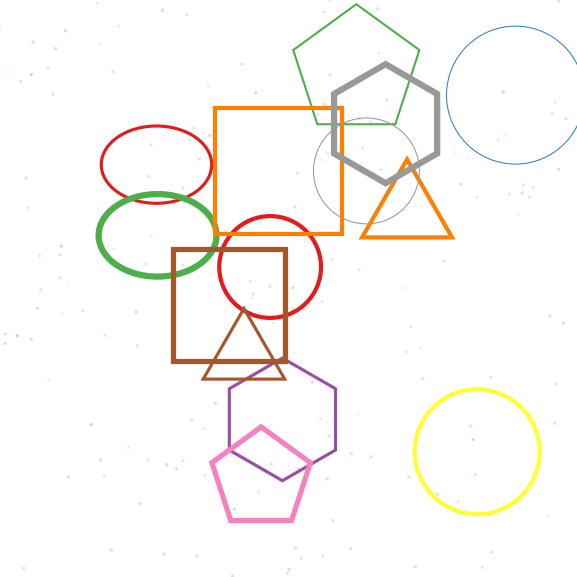[{"shape": "circle", "thickness": 2, "radius": 0.44, "center": [0.468, 0.537]}, {"shape": "oval", "thickness": 1.5, "radius": 0.48, "center": [0.271, 0.714]}, {"shape": "circle", "thickness": 0.5, "radius": 0.6, "center": [0.893, 0.834]}, {"shape": "pentagon", "thickness": 1, "radius": 0.57, "center": [0.617, 0.877]}, {"shape": "oval", "thickness": 3, "radius": 0.51, "center": [0.273, 0.592]}, {"shape": "hexagon", "thickness": 1.5, "radius": 0.53, "center": [0.489, 0.273]}, {"shape": "square", "thickness": 2, "radius": 0.55, "center": [0.482, 0.703]}, {"shape": "triangle", "thickness": 2, "radius": 0.45, "center": [0.705, 0.633]}, {"shape": "circle", "thickness": 2, "radius": 0.54, "center": [0.826, 0.217]}, {"shape": "square", "thickness": 2.5, "radius": 0.49, "center": [0.396, 0.471]}, {"shape": "triangle", "thickness": 1.5, "radius": 0.41, "center": [0.422, 0.383]}, {"shape": "pentagon", "thickness": 2.5, "radius": 0.45, "center": [0.452, 0.17]}, {"shape": "circle", "thickness": 0.5, "radius": 0.46, "center": [0.635, 0.703]}, {"shape": "hexagon", "thickness": 3, "radius": 0.52, "center": [0.668, 0.785]}]